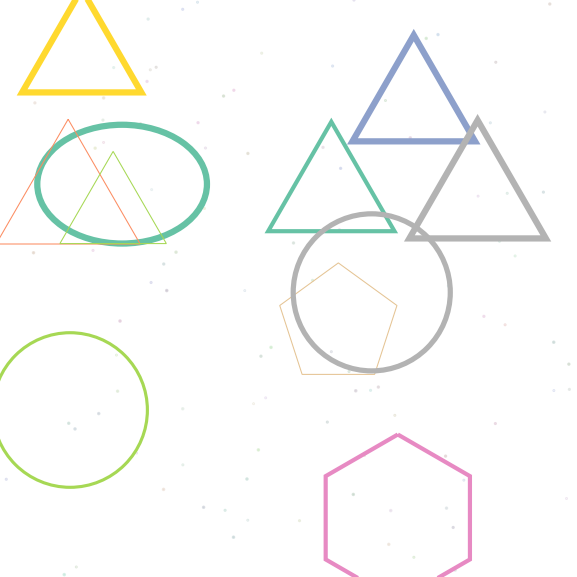[{"shape": "oval", "thickness": 3, "radius": 0.73, "center": [0.211, 0.68]}, {"shape": "triangle", "thickness": 2, "radius": 0.63, "center": [0.574, 0.662]}, {"shape": "triangle", "thickness": 0.5, "radius": 0.72, "center": [0.118, 0.649]}, {"shape": "triangle", "thickness": 3, "radius": 0.61, "center": [0.716, 0.816]}, {"shape": "hexagon", "thickness": 2, "radius": 0.72, "center": [0.689, 0.103]}, {"shape": "triangle", "thickness": 0.5, "radius": 0.53, "center": [0.196, 0.631]}, {"shape": "circle", "thickness": 1.5, "radius": 0.67, "center": [0.121, 0.289]}, {"shape": "triangle", "thickness": 3, "radius": 0.6, "center": [0.142, 0.899]}, {"shape": "pentagon", "thickness": 0.5, "radius": 0.53, "center": [0.586, 0.437]}, {"shape": "circle", "thickness": 2.5, "radius": 0.68, "center": [0.644, 0.493]}, {"shape": "triangle", "thickness": 3, "radius": 0.68, "center": [0.827, 0.655]}]